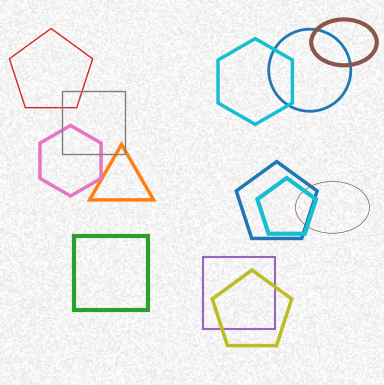[{"shape": "circle", "thickness": 2, "radius": 0.53, "center": [0.805, 0.818]}, {"shape": "pentagon", "thickness": 2.5, "radius": 0.55, "center": [0.719, 0.47]}, {"shape": "triangle", "thickness": 2.5, "radius": 0.48, "center": [0.316, 0.529]}, {"shape": "square", "thickness": 3, "radius": 0.48, "center": [0.288, 0.29]}, {"shape": "pentagon", "thickness": 1, "radius": 0.57, "center": [0.133, 0.812]}, {"shape": "square", "thickness": 1.5, "radius": 0.47, "center": [0.621, 0.239]}, {"shape": "oval", "thickness": 0.5, "radius": 0.48, "center": [0.864, 0.461]}, {"shape": "oval", "thickness": 3, "radius": 0.43, "center": [0.893, 0.89]}, {"shape": "hexagon", "thickness": 2.5, "radius": 0.46, "center": [0.183, 0.583]}, {"shape": "square", "thickness": 1, "radius": 0.41, "center": [0.243, 0.681]}, {"shape": "pentagon", "thickness": 2.5, "radius": 0.54, "center": [0.655, 0.19]}, {"shape": "hexagon", "thickness": 2.5, "radius": 0.56, "center": [0.663, 0.788]}, {"shape": "pentagon", "thickness": 3, "radius": 0.4, "center": [0.745, 0.458]}]